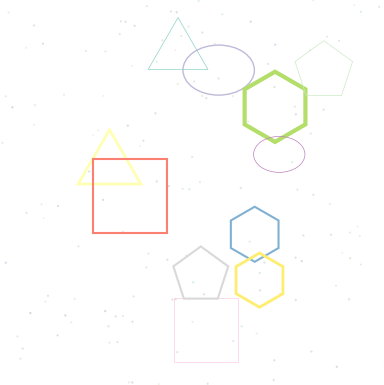[{"shape": "triangle", "thickness": 0.5, "radius": 0.45, "center": [0.462, 0.864]}, {"shape": "triangle", "thickness": 2, "radius": 0.47, "center": [0.284, 0.569]}, {"shape": "oval", "thickness": 1, "radius": 0.46, "center": [0.568, 0.818]}, {"shape": "square", "thickness": 1.5, "radius": 0.48, "center": [0.338, 0.491]}, {"shape": "hexagon", "thickness": 1.5, "radius": 0.36, "center": [0.662, 0.392]}, {"shape": "hexagon", "thickness": 3, "radius": 0.46, "center": [0.714, 0.723]}, {"shape": "square", "thickness": 0.5, "radius": 0.41, "center": [0.534, 0.143]}, {"shape": "pentagon", "thickness": 1.5, "radius": 0.37, "center": [0.522, 0.285]}, {"shape": "oval", "thickness": 0.5, "radius": 0.33, "center": [0.725, 0.599]}, {"shape": "pentagon", "thickness": 0.5, "radius": 0.39, "center": [0.841, 0.816]}, {"shape": "hexagon", "thickness": 2, "radius": 0.35, "center": [0.674, 0.272]}]